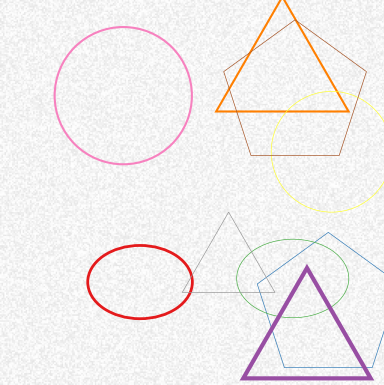[{"shape": "oval", "thickness": 2, "radius": 0.68, "center": [0.364, 0.267]}, {"shape": "pentagon", "thickness": 0.5, "radius": 0.97, "center": [0.853, 0.202]}, {"shape": "oval", "thickness": 0.5, "radius": 0.73, "center": [0.76, 0.277]}, {"shape": "triangle", "thickness": 3, "radius": 0.96, "center": [0.797, 0.113]}, {"shape": "triangle", "thickness": 1.5, "radius": 0.99, "center": [0.733, 0.81]}, {"shape": "circle", "thickness": 0.5, "radius": 0.78, "center": [0.861, 0.606]}, {"shape": "pentagon", "thickness": 0.5, "radius": 0.97, "center": [0.766, 0.754]}, {"shape": "circle", "thickness": 1.5, "radius": 0.89, "center": [0.32, 0.752]}, {"shape": "triangle", "thickness": 0.5, "radius": 0.7, "center": [0.594, 0.31]}]